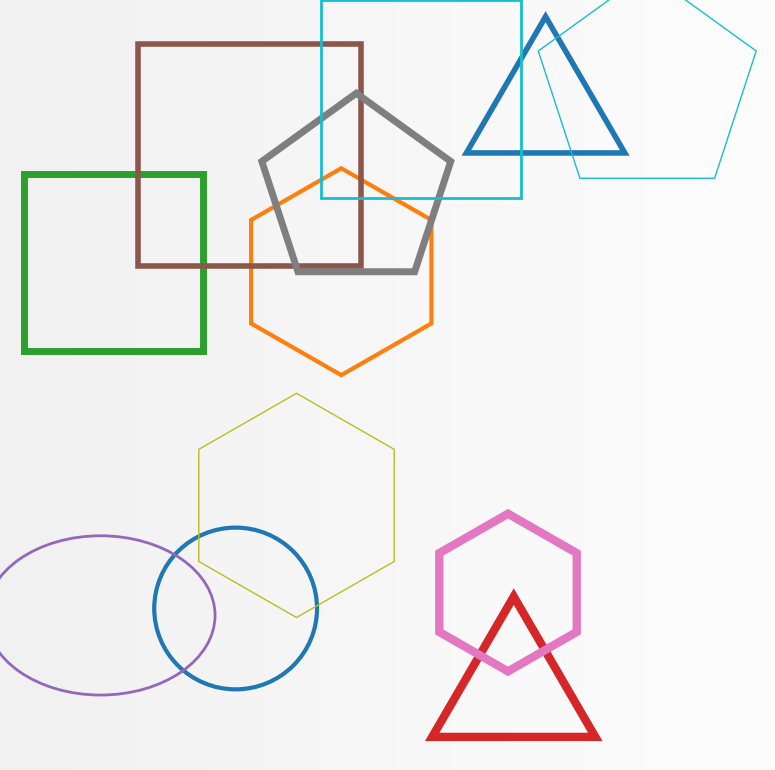[{"shape": "circle", "thickness": 1.5, "radius": 0.53, "center": [0.304, 0.21]}, {"shape": "triangle", "thickness": 2, "radius": 0.59, "center": [0.704, 0.86]}, {"shape": "hexagon", "thickness": 1.5, "radius": 0.67, "center": [0.44, 0.647]}, {"shape": "square", "thickness": 2.5, "radius": 0.58, "center": [0.146, 0.659]}, {"shape": "triangle", "thickness": 3, "radius": 0.61, "center": [0.663, 0.104]}, {"shape": "oval", "thickness": 1, "radius": 0.74, "center": [0.13, 0.201]}, {"shape": "square", "thickness": 2, "radius": 0.72, "center": [0.322, 0.799]}, {"shape": "hexagon", "thickness": 3, "radius": 0.51, "center": [0.655, 0.23]}, {"shape": "pentagon", "thickness": 2.5, "radius": 0.64, "center": [0.46, 0.751]}, {"shape": "hexagon", "thickness": 0.5, "radius": 0.73, "center": [0.383, 0.344]}, {"shape": "square", "thickness": 1, "radius": 0.64, "center": [0.543, 0.872]}, {"shape": "pentagon", "thickness": 0.5, "radius": 0.74, "center": [0.835, 0.888]}]